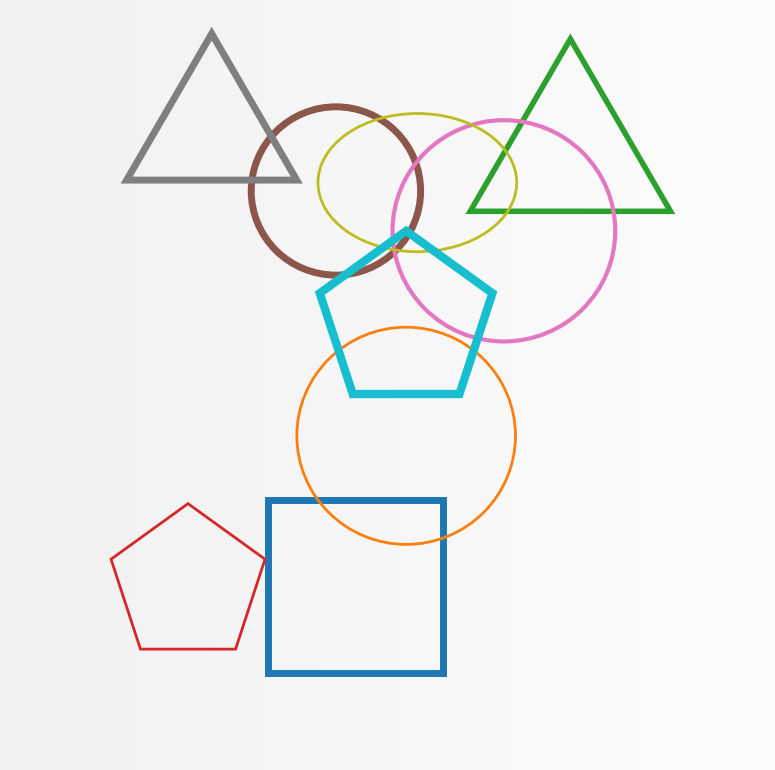[{"shape": "square", "thickness": 2.5, "radius": 0.56, "center": [0.458, 0.238]}, {"shape": "circle", "thickness": 1, "radius": 0.71, "center": [0.524, 0.434]}, {"shape": "triangle", "thickness": 2, "radius": 0.75, "center": [0.736, 0.8]}, {"shape": "pentagon", "thickness": 1, "radius": 0.52, "center": [0.243, 0.241]}, {"shape": "circle", "thickness": 2.5, "radius": 0.55, "center": [0.433, 0.752]}, {"shape": "circle", "thickness": 1.5, "radius": 0.72, "center": [0.65, 0.7]}, {"shape": "triangle", "thickness": 2.5, "radius": 0.63, "center": [0.273, 0.829]}, {"shape": "oval", "thickness": 1, "radius": 0.64, "center": [0.539, 0.763]}, {"shape": "pentagon", "thickness": 3, "radius": 0.59, "center": [0.524, 0.583]}]